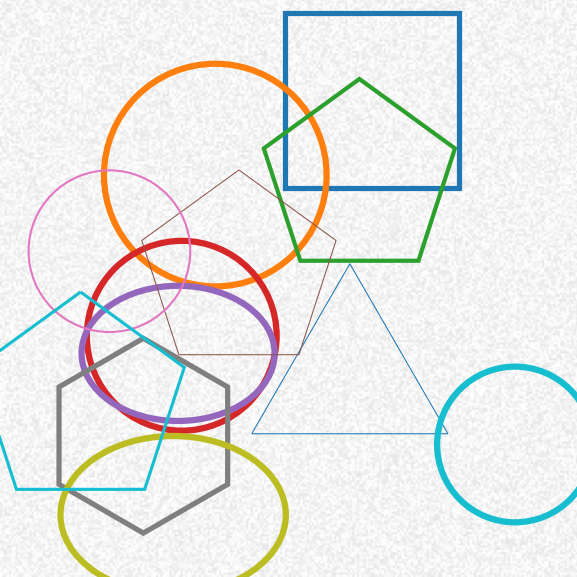[{"shape": "square", "thickness": 2.5, "radius": 0.76, "center": [0.644, 0.825]}, {"shape": "triangle", "thickness": 0.5, "radius": 0.98, "center": [0.606, 0.346]}, {"shape": "circle", "thickness": 3, "radius": 0.96, "center": [0.373, 0.696]}, {"shape": "pentagon", "thickness": 2, "radius": 0.87, "center": [0.622, 0.688]}, {"shape": "circle", "thickness": 3, "radius": 0.82, "center": [0.315, 0.418]}, {"shape": "oval", "thickness": 3, "radius": 0.84, "center": [0.308, 0.387]}, {"shape": "pentagon", "thickness": 0.5, "radius": 0.88, "center": [0.414, 0.528]}, {"shape": "circle", "thickness": 1, "radius": 0.7, "center": [0.189, 0.564]}, {"shape": "hexagon", "thickness": 2.5, "radius": 0.84, "center": [0.248, 0.245]}, {"shape": "oval", "thickness": 3, "radius": 0.98, "center": [0.3, 0.108]}, {"shape": "circle", "thickness": 3, "radius": 0.67, "center": [0.892, 0.229]}, {"shape": "pentagon", "thickness": 1.5, "radius": 0.94, "center": [0.139, 0.305]}]